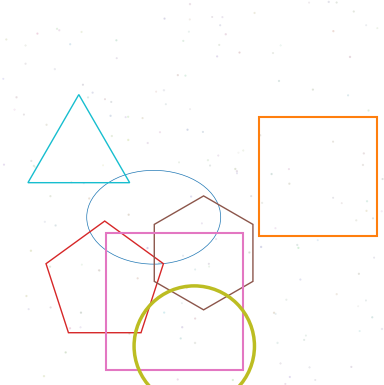[{"shape": "oval", "thickness": 0.5, "radius": 0.87, "center": [0.399, 0.436]}, {"shape": "square", "thickness": 1.5, "radius": 0.77, "center": [0.826, 0.542]}, {"shape": "pentagon", "thickness": 1, "radius": 0.8, "center": [0.272, 0.266]}, {"shape": "hexagon", "thickness": 1, "radius": 0.74, "center": [0.529, 0.343]}, {"shape": "square", "thickness": 1.5, "radius": 0.89, "center": [0.453, 0.217]}, {"shape": "circle", "thickness": 2.5, "radius": 0.78, "center": [0.505, 0.101]}, {"shape": "triangle", "thickness": 1, "radius": 0.76, "center": [0.205, 0.602]}]